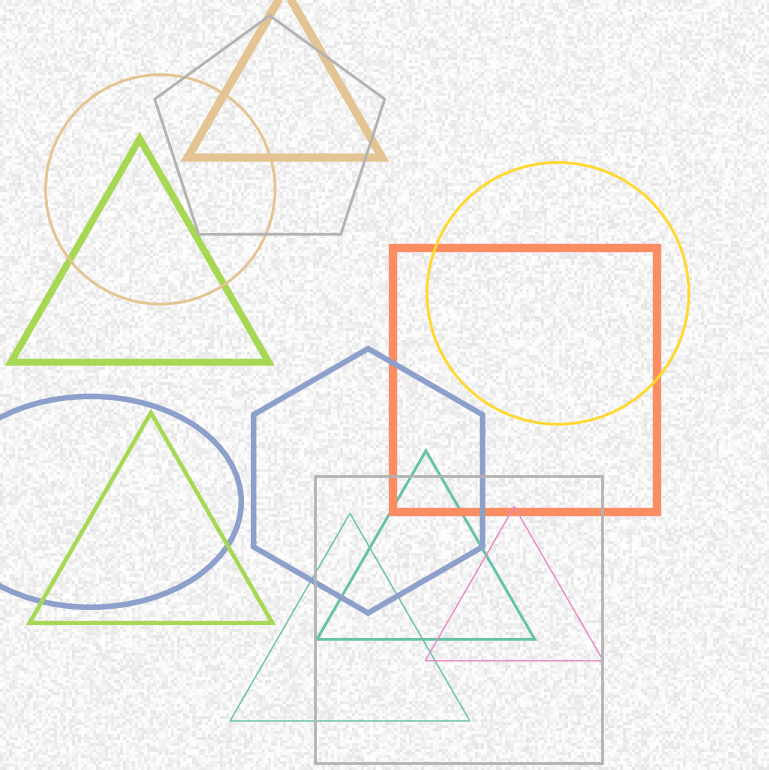[{"shape": "triangle", "thickness": 0.5, "radius": 0.9, "center": [0.454, 0.154]}, {"shape": "triangle", "thickness": 1, "radius": 0.82, "center": [0.553, 0.251]}, {"shape": "square", "thickness": 3, "radius": 0.86, "center": [0.681, 0.507]}, {"shape": "oval", "thickness": 2, "radius": 0.98, "center": [0.118, 0.348]}, {"shape": "hexagon", "thickness": 2, "radius": 0.86, "center": [0.478, 0.376]}, {"shape": "triangle", "thickness": 0.5, "radius": 0.67, "center": [0.668, 0.209]}, {"shape": "triangle", "thickness": 1.5, "radius": 0.91, "center": [0.196, 0.282]}, {"shape": "triangle", "thickness": 2.5, "radius": 0.97, "center": [0.182, 0.626]}, {"shape": "circle", "thickness": 1, "radius": 0.85, "center": [0.725, 0.619]}, {"shape": "circle", "thickness": 1, "radius": 0.74, "center": [0.208, 0.754]}, {"shape": "triangle", "thickness": 3, "radius": 0.73, "center": [0.37, 0.868]}, {"shape": "pentagon", "thickness": 1, "radius": 0.79, "center": [0.35, 0.823]}, {"shape": "square", "thickness": 1, "radius": 0.93, "center": [0.596, 0.195]}]